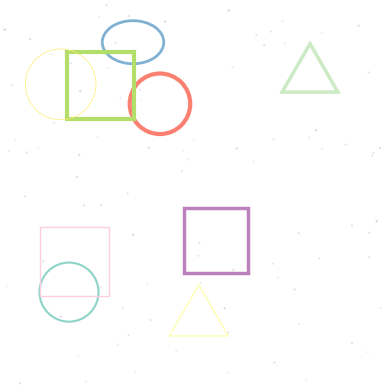[{"shape": "circle", "thickness": 1.5, "radius": 0.38, "center": [0.179, 0.241]}, {"shape": "triangle", "thickness": 1, "radius": 0.44, "center": [0.516, 0.172]}, {"shape": "circle", "thickness": 3, "radius": 0.39, "center": [0.415, 0.73]}, {"shape": "oval", "thickness": 2, "radius": 0.4, "center": [0.345, 0.89]}, {"shape": "square", "thickness": 3, "radius": 0.43, "center": [0.261, 0.778]}, {"shape": "square", "thickness": 1, "radius": 0.45, "center": [0.194, 0.32]}, {"shape": "square", "thickness": 2.5, "radius": 0.42, "center": [0.561, 0.376]}, {"shape": "triangle", "thickness": 2.5, "radius": 0.42, "center": [0.805, 0.803]}, {"shape": "circle", "thickness": 0.5, "radius": 0.46, "center": [0.158, 0.781]}]